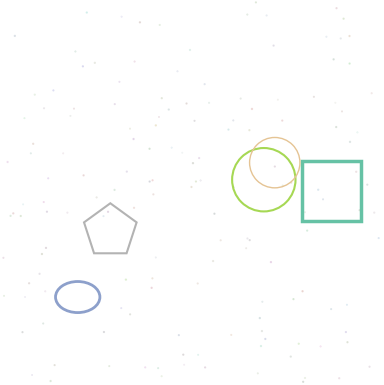[{"shape": "square", "thickness": 2.5, "radius": 0.39, "center": [0.861, 0.504]}, {"shape": "oval", "thickness": 2, "radius": 0.29, "center": [0.202, 0.228]}, {"shape": "circle", "thickness": 1.5, "radius": 0.41, "center": [0.685, 0.533]}, {"shape": "circle", "thickness": 1, "radius": 0.33, "center": [0.714, 0.578]}, {"shape": "pentagon", "thickness": 1.5, "radius": 0.36, "center": [0.287, 0.4]}]